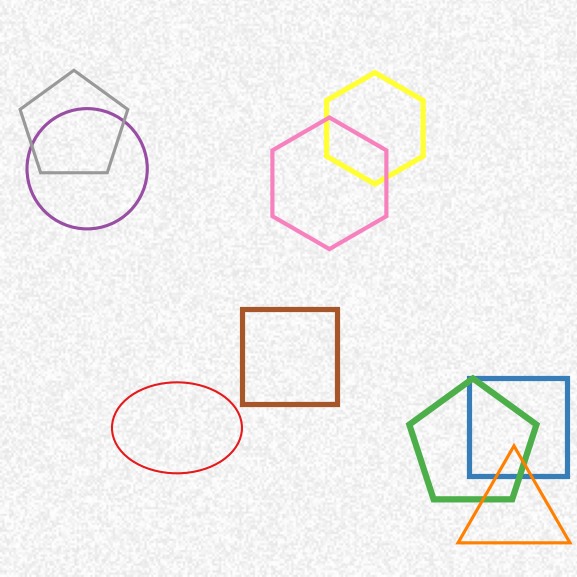[{"shape": "oval", "thickness": 1, "radius": 0.56, "center": [0.306, 0.258]}, {"shape": "square", "thickness": 2.5, "radius": 0.42, "center": [0.898, 0.26]}, {"shape": "pentagon", "thickness": 3, "radius": 0.58, "center": [0.819, 0.228]}, {"shape": "circle", "thickness": 1.5, "radius": 0.52, "center": [0.151, 0.707]}, {"shape": "triangle", "thickness": 1.5, "radius": 0.56, "center": [0.89, 0.115]}, {"shape": "hexagon", "thickness": 2.5, "radius": 0.48, "center": [0.649, 0.777]}, {"shape": "square", "thickness": 2.5, "radius": 0.41, "center": [0.502, 0.381]}, {"shape": "hexagon", "thickness": 2, "radius": 0.57, "center": [0.57, 0.682]}, {"shape": "pentagon", "thickness": 1.5, "radius": 0.49, "center": [0.128, 0.779]}]